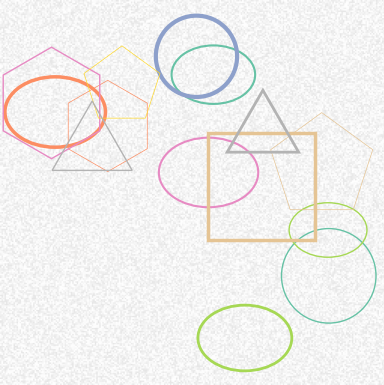[{"shape": "circle", "thickness": 1, "radius": 0.61, "center": [0.854, 0.284]}, {"shape": "oval", "thickness": 1.5, "radius": 0.54, "center": [0.554, 0.806]}, {"shape": "oval", "thickness": 2.5, "radius": 0.65, "center": [0.143, 0.709]}, {"shape": "hexagon", "thickness": 0.5, "radius": 0.59, "center": [0.28, 0.673]}, {"shape": "circle", "thickness": 3, "radius": 0.53, "center": [0.51, 0.854]}, {"shape": "hexagon", "thickness": 1, "radius": 0.72, "center": [0.134, 0.733]}, {"shape": "oval", "thickness": 1.5, "radius": 0.65, "center": [0.542, 0.552]}, {"shape": "oval", "thickness": 2, "radius": 0.61, "center": [0.636, 0.122]}, {"shape": "oval", "thickness": 1, "radius": 0.51, "center": [0.852, 0.403]}, {"shape": "pentagon", "thickness": 0.5, "radius": 0.52, "center": [0.317, 0.777]}, {"shape": "square", "thickness": 2.5, "radius": 0.7, "center": [0.68, 0.516]}, {"shape": "pentagon", "thickness": 0.5, "radius": 0.7, "center": [0.836, 0.568]}, {"shape": "triangle", "thickness": 2, "radius": 0.54, "center": [0.683, 0.658]}, {"shape": "triangle", "thickness": 1, "radius": 0.6, "center": [0.239, 0.617]}]